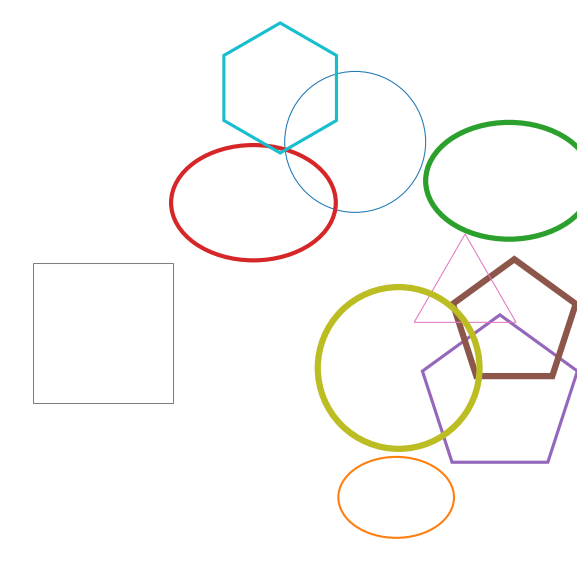[{"shape": "circle", "thickness": 0.5, "radius": 0.61, "center": [0.615, 0.753]}, {"shape": "oval", "thickness": 1, "radius": 0.5, "center": [0.686, 0.138]}, {"shape": "oval", "thickness": 2.5, "radius": 0.72, "center": [0.882, 0.686]}, {"shape": "oval", "thickness": 2, "radius": 0.71, "center": [0.439, 0.648]}, {"shape": "pentagon", "thickness": 1.5, "radius": 0.71, "center": [0.866, 0.313]}, {"shape": "pentagon", "thickness": 3, "radius": 0.56, "center": [0.891, 0.438]}, {"shape": "triangle", "thickness": 0.5, "radius": 0.51, "center": [0.805, 0.492]}, {"shape": "square", "thickness": 0.5, "radius": 0.61, "center": [0.178, 0.422]}, {"shape": "circle", "thickness": 3, "radius": 0.7, "center": [0.69, 0.362]}, {"shape": "hexagon", "thickness": 1.5, "radius": 0.56, "center": [0.485, 0.847]}]